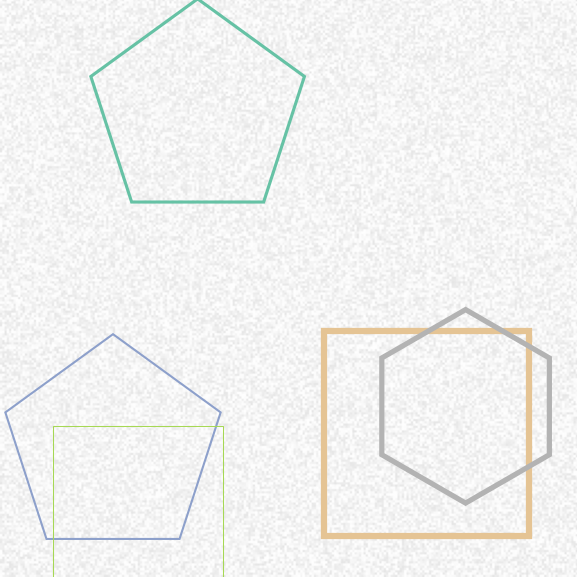[{"shape": "pentagon", "thickness": 1.5, "radius": 0.97, "center": [0.342, 0.807]}, {"shape": "pentagon", "thickness": 1, "radius": 0.98, "center": [0.196, 0.224]}, {"shape": "square", "thickness": 0.5, "radius": 0.74, "center": [0.238, 0.114]}, {"shape": "square", "thickness": 3, "radius": 0.89, "center": [0.739, 0.248]}, {"shape": "hexagon", "thickness": 2.5, "radius": 0.84, "center": [0.806, 0.296]}]